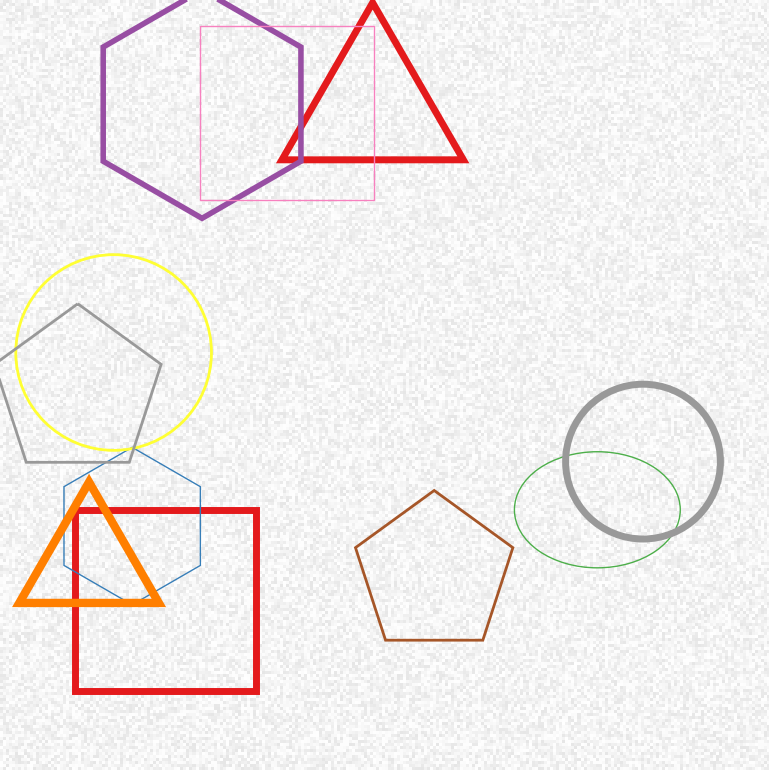[{"shape": "triangle", "thickness": 2.5, "radius": 0.68, "center": [0.484, 0.86]}, {"shape": "square", "thickness": 2.5, "radius": 0.59, "center": [0.215, 0.22]}, {"shape": "hexagon", "thickness": 0.5, "radius": 0.51, "center": [0.172, 0.317]}, {"shape": "oval", "thickness": 0.5, "radius": 0.54, "center": [0.776, 0.338]}, {"shape": "hexagon", "thickness": 2, "radius": 0.74, "center": [0.262, 0.865]}, {"shape": "triangle", "thickness": 3, "radius": 0.52, "center": [0.116, 0.269]}, {"shape": "circle", "thickness": 1, "radius": 0.64, "center": [0.148, 0.542]}, {"shape": "pentagon", "thickness": 1, "radius": 0.54, "center": [0.564, 0.256]}, {"shape": "square", "thickness": 0.5, "radius": 0.57, "center": [0.372, 0.853]}, {"shape": "pentagon", "thickness": 1, "radius": 0.57, "center": [0.101, 0.492]}, {"shape": "circle", "thickness": 2.5, "radius": 0.5, "center": [0.835, 0.401]}]